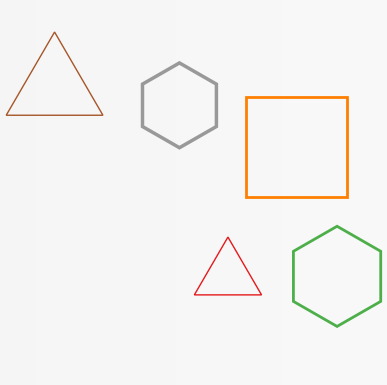[{"shape": "triangle", "thickness": 1, "radius": 0.5, "center": [0.588, 0.284]}, {"shape": "hexagon", "thickness": 2, "radius": 0.65, "center": [0.87, 0.282]}, {"shape": "square", "thickness": 2, "radius": 0.65, "center": [0.766, 0.618]}, {"shape": "triangle", "thickness": 1, "radius": 0.72, "center": [0.141, 0.773]}, {"shape": "hexagon", "thickness": 2.5, "radius": 0.55, "center": [0.463, 0.726]}]